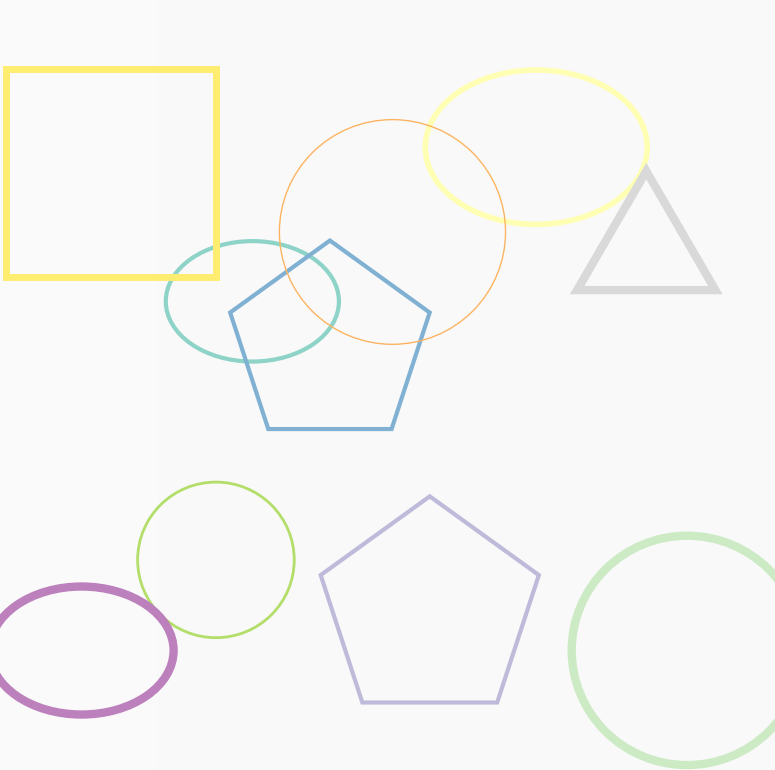[{"shape": "oval", "thickness": 1.5, "radius": 0.56, "center": [0.326, 0.609]}, {"shape": "oval", "thickness": 2, "radius": 0.72, "center": [0.692, 0.809]}, {"shape": "pentagon", "thickness": 1.5, "radius": 0.74, "center": [0.555, 0.207]}, {"shape": "pentagon", "thickness": 1.5, "radius": 0.68, "center": [0.426, 0.552]}, {"shape": "circle", "thickness": 0.5, "radius": 0.73, "center": [0.506, 0.699]}, {"shape": "circle", "thickness": 1, "radius": 0.51, "center": [0.279, 0.273]}, {"shape": "triangle", "thickness": 3, "radius": 0.52, "center": [0.834, 0.675]}, {"shape": "oval", "thickness": 3, "radius": 0.59, "center": [0.105, 0.155]}, {"shape": "circle", "thickness": 3, "radius": 0.74, "center": [0.887, 0.155]}, {"shape": "square", "thickness": 2.5, "radius": 0.68, "center": [0.143, 0.775]}]